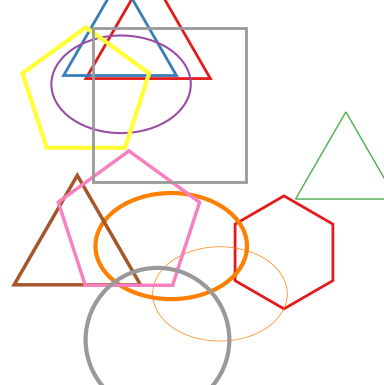[{"shape": "hexagon", "thickness": 2, "radius": 0.73, "center": [0.738, 0.344]}, {"shape": "triangle", "thickness": 2, "radius": 0.93, "center": [0.385, 0.889]}, {"shape": "triangle", "thickness": 2, "radius": 0.85, "center": [0.312, 0.888]}, {"shape": "triangle", "thickness": 1, "radius": 0.75, "center": [0.898, 0.558]}, {"shape": "oval", "thickness": 1.5, "radius": 0.91, "center": [0.314, 0.781]}, {"shape": "oval", "thickness": 0.5, "radius": 0.87, "center": [0.571, 0.237]}, {"shape": "oval", "thickness": 3, "radius": 0.98, "center": [0.445, 0.361]}, {"shape": "pentagon", "thickness": 3, "radius": 0.86, "center": [0.223, 0.756]}, {"shape": "triangle", "thickness": 2.5, "radius": 0.95, "center": [0.201, 0.355]}, {"shape": "pentagon", "thickness": 2.5, "radius": 0.96, "center": [0.335, 0.415]}, {"shape": "circle", "thickness": 3, "radius": 0.93, "center": [0.409, 0.118]}, {"shape": "square", "thickness": 2, "radius": 1.0, "center": [0.44, 0.726]}]